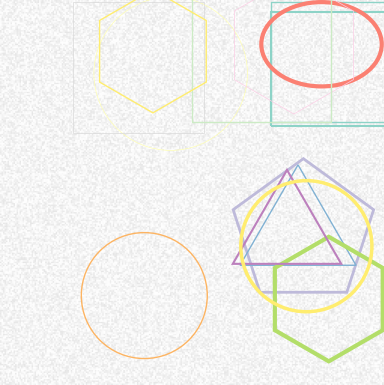[{"shape": "square", "thickness": 1, "radius": 0.78, "center": [0.861, 0.838]}, {"shape": "square", "thickness": 1.5, "radius": 0.74, "center": [0.852, 0.821]}, {"shape": "circle", "thickness": 0.5, "radius": 1.0, "center": [0.443, 0.809]}, {"shape": "pentagon", "thickness": 2, "radius": 0.96, "center": [0.788, 0.396]}, {"shape": "oval", "thickness": 3, "radius": 0.78, "center": [0.835, 0.885]}, {"shape": "triangle", "thickness": 1, "radius": 0.87, "center": [0.774, 0.398]}, {"shape": "circle", "thickness": 1, "radius": 0.82, "center": [0.375, 0.232]}, {"shape": "hexagon", "thickness": 3, "radius": 0.81, "center": [0.854, 0.223]}, {"shape": "hexagon", "thickness": 0.5, "radius": 0.89, "center": [0.763, 0.882]}, {"shape": "square", "thickness": 0.5, "radius": 0.85, "center": [0.359, 0.826]}, {"shape": "triangle", "thickness": 1.5, "radius": 0.81, "center": [0.745, 0.396]}, {"shape": "square", "thickness": 1, "radius": 0.9, "center": [0.68, 0.864]}, {"shape": "circle", "thickness": 2.5, "radius": 0.85, "center": [0.796, 0.361]}, {"shape": "hexagon", "thickness": 1, "radius": 0.8, "center": [0.397, 0.867]}]